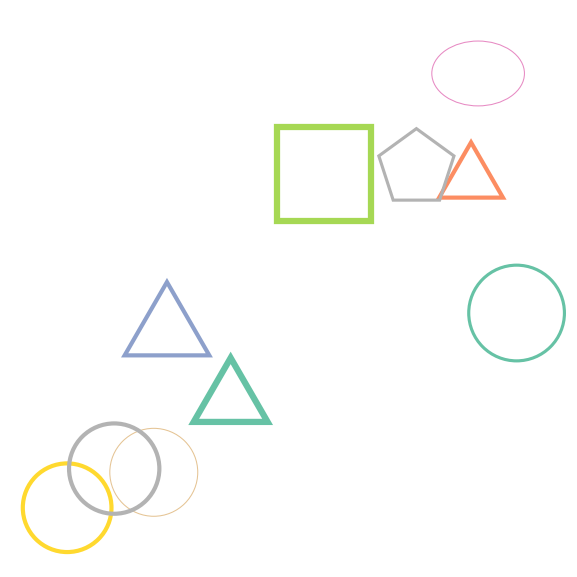[{"shape": "circle", "thickness": 1.5, "radius": 0.41, "center": [0.895, 0.457]}, {"shape": "triangle", "thickness": 3, "radius": 0.37, "center": [0.399, 0.305]}, {"shape": "triangle", "thickness": 2, "radius": 0.32, "center": [0.816, 0.689]}, {"shape": "triangle", "thickness": 2, "radius": 0.42, "center": [0.289, 0.426]}, {"shape": "oval", "thickness": 0.5, "radius": 0.4, "center": [0.828, 0.872]}, {"shape": "square", "thickness": 3, "radius": 0.41, "center": [0.561, 0.698]}, {"shape": "circle", "thickness": 2, "radius": 0.38, "center": [0.116, 0.12]}, {"shape": "circle", "thickness": 0.5, "radius": 0.38, "center": [0.266, 0.181]}, {"shape": "pentagon", "thickness": 1.5, "radius": 0.34, "center": [0.721, 0.708]}, {"shape": "circle", "thickness": 2, "radius": 0.39, "center": [0.198, 0.188]}]